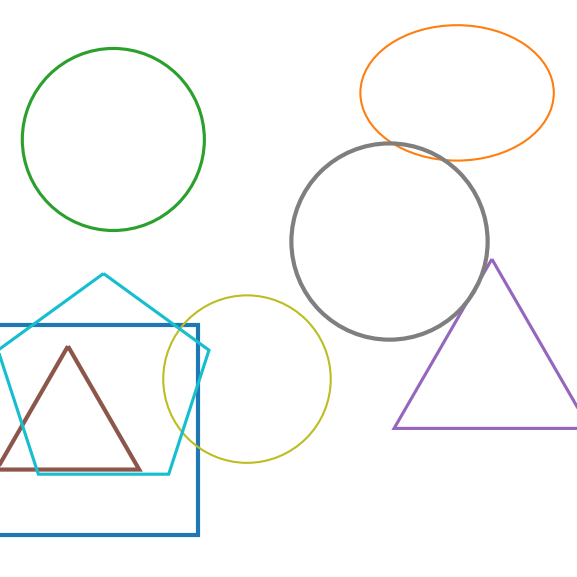[{"shape": "square", "thickness": 2, "radius": 0.91, "center": [0.161, 0.255]}, {"shape": "oval", "thickness": 1, "radius": 0.84, "center": [0.792, 0.838]}, {"shape": "circle", "thickness": 1.5, "radius": 0.79, "center": [0.196, 0.758]}, {"shape": "triangle", "thickness": 1.5, "radius": 0.98, "center": [0.852, 0.355]}, {"shape": "triangle", "thickness": 2, "radius": 0.71, "center": [0.118, 0.257]}, {"shape": "circle", "thickness": 2, "radius": 0.85, "center": [0.674, 0.581]}, {"shape": "circle", "thickness": 1, "radius": 0.73, "center": [0.428, 0.343]}, {"shape": "pentagon", "thickness": 1.5, "radius": 0.96, "center": [0.179, 0.333]}]